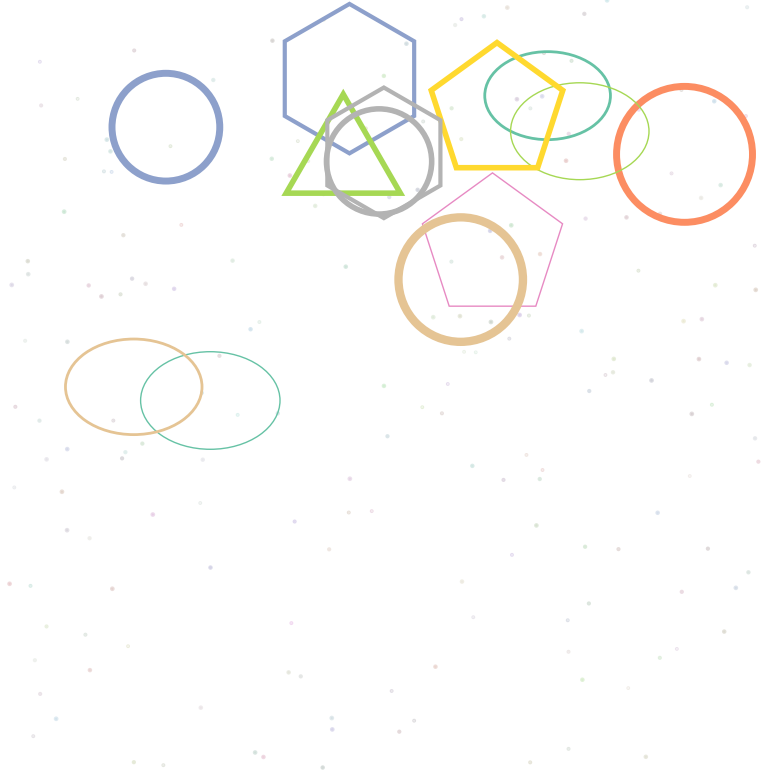[{"shape": "oval", "thickness": 0.5, "radius": 0.45, "center": [0.273, 0.48]}, {"shape": "oval", "thickness": 1, "radius": 0.41, "center": [0.711, 0.876]}, {"shape": "circle", "thickness": 2.5, "radius": 0.44, "center": [0.889, 0.8]}, {"shape": "hexagon", "thickness": 1.5, "radius": 0.49, "center": [0.454, 0.898]}, {"shape": "circle", "thickness": 2.5, "radius": 0.35, "center": [0.215, 0.835]}, {"shape": "pentagon", "thickness": 0.5, "radius": 0.48, "center": [0.64, 0.68]}, {"shape": "oval", "thickness": 0.5, "radius": 0.45, "center": [0.753, 0.83]}, {"shape": "triangle", "thickness": 2, "radius": 0.43, "center": [0.446, 0.792]}, {"shape": "pentagon", "thickness": 2, "radius": 0.45, "center": [0.645, 0.855]}, {"shape": "oval", "thickness": 1, "radius": 0.44, "center": [0.174, 0.498]}, {"shape": "circle", "thickness": 3, "radius": 0.4, "center": [0.598, 0.637]}, {"shape": "circle", "thickness": 2, "radius": 0.34, "center": [0.492, 0.79]}, {"shape": "hexagon", "thickness": 1.5, "radius": 0.42, "center": [0.499, 0.802]}]